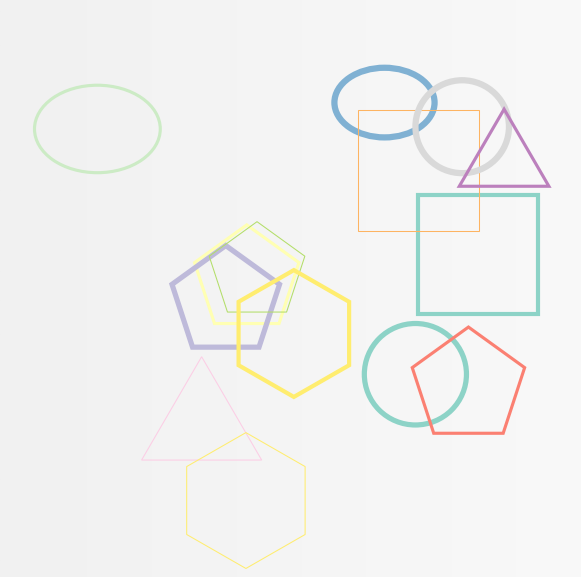[{"shape": "circle", "thickness": 2.5, "radius": 0.44, "center": [0.715, 0.351]}, {"shape": "square", "thickness": 2, "radius": 0.51, "center": [0.822, 0.559]}, {"shape": "pentagon", "thickness": 1.5, "radius": 0.47, "center": [0.425, 0.515]}, {"shape": "pentagon", "thickness": 2.5, "radius": 0.49, "center": [0.388, 0.477]}, {"shape": "pentagon", "thickness": 1.5, "radius": 0.51, "center": [0.806, 0.331]}, {"shape": "oval", "thickness": 3, "radius": 0.43, "center": [0.661, 0.822]}, {"shape": "square", "thickness": 0.5, "radius": 0.52, "center": [0.72, 0.704]}, {"shape": "pentagon", "thickness": 0.5, "radius": 0.43, "center": [0.442, 0.529]}, {"shape": "triangle", "thickness": 0.5, "radius": 0.6, "center": [0.347, 0.262]}, {"shape": "circle", "thickness": 3, "radius": 0.4, "center": [0.795, 0.78]}, {"shape": "triangle", "thickness": 1.5, "radius": 0.44, "center": [0.867, 0.721]}, {"shape": "oval", "thickness": 1.5, "radius": 0.54, "center": [0.168, 0.776]}, {"shape": "hexagon", "thickness": 2, "radius": 0.55, "center": [0.506, 0.422]}, {"shape": "hexagon", "thickness": 0.5, "radius": 0.59, "center": [0.423, 0.132]}]